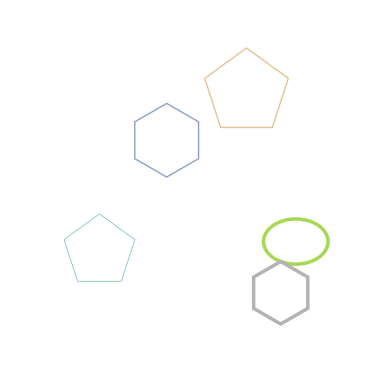[{"shape": "pentagon", "thickness": 0.5, "radius": 0.48, "center": [0.258, 0.348]}, {"shape": "hexagon", "thickness": 1, "radius": 0.48, "center": [0.433, 0.636]}, {"shape": "oval", "thickness": 2.5, "radius": 0.42, "center": [0.768, 0.373]}, {"shape": "pentagon", "thickness": 1, "radius": 0.57, "center": [0.64, 0.761]}, {"shape": "hexagon", "thickness": 2.5, "radius": 0.41, "center": [0.729, 0.24]}]